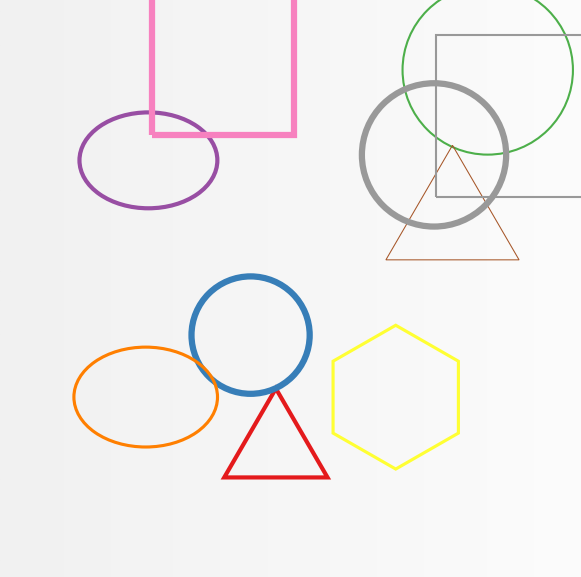[{"shape": "triangle", "thickness": 2, "radius": 0.51, "center": [0.475, 0.224]}, {"shape": "circle", "thickness": 3, "radius": 0.51, "center": [0.431, 0.419]}, {"shape": "circle", "thickness": 1, "radius": 0.73, "center": [0.839, 0.878]}, {"shape": "oval", "thickness": 2, "radius": 0.59, "center": [0.255, 0.721]}, {"shape": "oval", "thickness": 1.5, "radius": 0.62, "center": [0.251, 0.312]}, {"shape": "hexagon", "thickness": 1.5, "radius": 0.62, "center": [0.681, 0.311]}, {"shape": "triangle", "thickness": 0.5, "radius": 0.66, "center": [0.778, 0.615]}, {"shape": "square", "thickness": 3, "radius": 0.61, "center": [0.384, 0.887]}, {"shape": "square", "thickness": 1, "radius": 0.7, "center": [0.891, 0.798]}, {"shape": "circle", "thickness": 3, "radius": 0.62, "center": [0.747, 0.731]}]